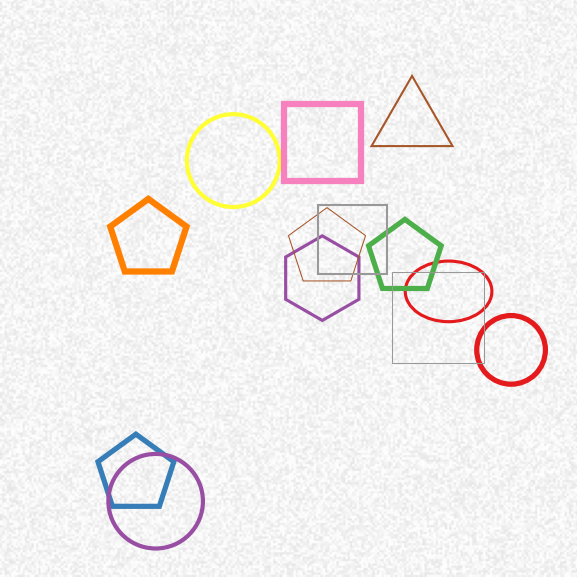[{"shape": "circle", "thickness": 2.5, "radius": 0.3, "center": [0.885, 0.393]}, {"shape": "oval", "thickness": 1.5, "radius": 0.38, "center": [0.777, 0.495]}, {"shape": "pentagon", "thickness": 2.5, "radius": 0.35, "center": [0.235, 0.178]}, {"shape": "pentagon", "thickness": 2.5, "radius": 0.33, "center": [0.701, 0.553]}, {"shape": "hexagon", "thickness": 1.5, "radius": 0.37, "center": [0.558, 0.517]}, {"shape": "circle", "thickness": 2, "radius": 0.41, "center": [0.27, 0.131]}, {"shape": "pentagon", "thickness": 3, "radius": 0.35, "center": [0.257, 0.585]}, {"shape": "circle", "thickness": 2, "radius": 0.4, "center": [0.404, 0.721]}, {"shape": "triangle", "thickness": 1, "radius": 0.4, "center": [0.713, 0.787]}, {"shape": "pentagon", "thickness": 0.5, "radius": 0.35, "center": [0.566, 0.569]}, {"shape": "square", "thickness": 3, "radius": 0.33, "center": [0.558, 0.753]}, {"shape": "square", "thickness": 1, "radius": 0.3, "center": [0.61, 0.585]}, {"shape": "square", "thickness": 0.5, "radius": 0.4, "center": [0.758, 0.449]}]